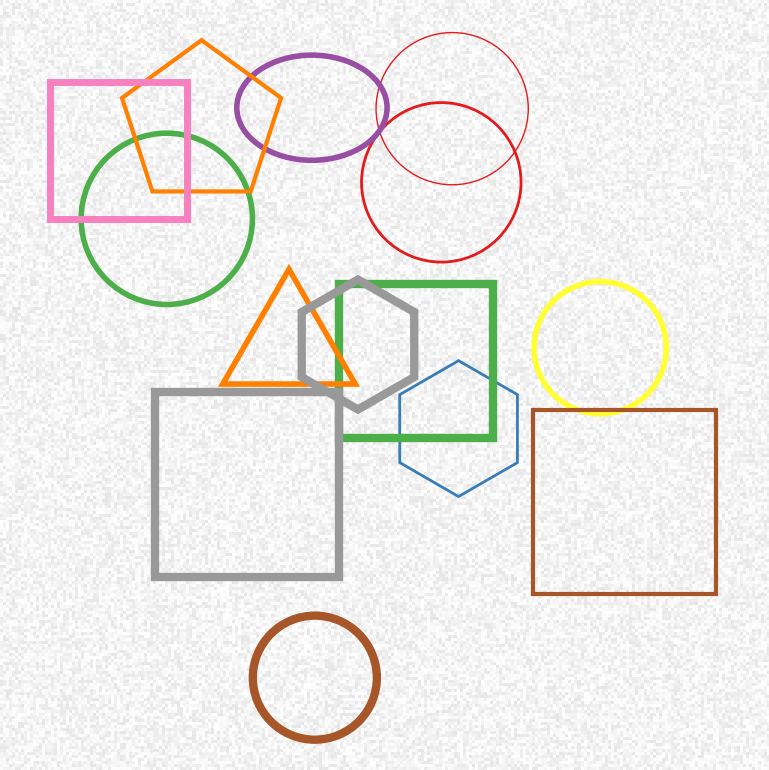[{"shape": "circle", "thickness": 0.5, "radius": 0.49, "center": [0.587, 0.859]}, {"shape": "circle", "thickness": 1, "radius": 0.52, "center": [0.573, 0.763]}, {"shape": "hexagon", "thickness": 1, "radius": 0.44, "center": [0.596, 0.443]}, {"shape": "square", "thickness": 3, "radius": 0.5, "center": [0.54, 0.531]}, {"shape": "circle", "thickness": 2, "radius": 0.56, "center": [0.217, 0.716]}, {"shape": "oval", "thickness": 2, "radius": 0.49, "center": [0.405, 0.86]}, {"shape": "pentagon", "thickness": 1.5, "radius": 0.54, "center": [0.262, 0.839]}, {"shape": "triangle", "thickness": 2, "radius": 0.5, "center": [0.375, 0.551]}, {"shape": "circle", "thickness": 2, "radius": 0.43, "center": [0.779, 0.548]}, {"shape": "circle", "thickness": 3, "radius": 0.4, "center": [0.409, 0.12]}, {"shape": "square", "thickness": 1.5, "radius": 0.6, "center": [0.811, 0.348]}, {"shape": "square", "thickness": 2.5, "radius": 0.45, "center": [0.154, 0.804]}, {"shape": "hexagon", "thickness": 3, "radius": 0.42, "center": [0.465, 0.553]}, {"shape": "square", "thickness": 3, "radius": 0.6, "center": [0.321, 0.371]}]